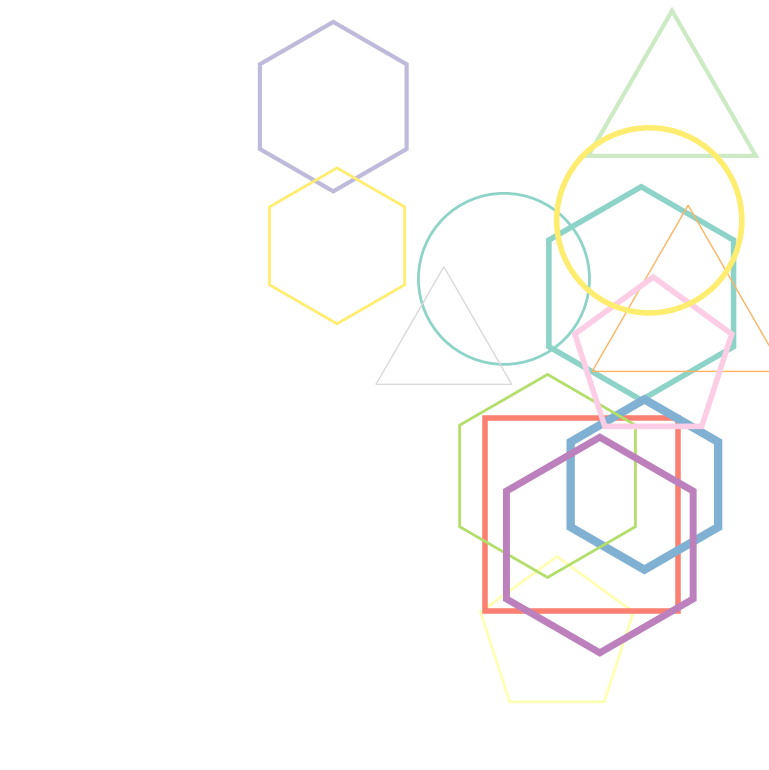[{"shape": "circle", "thickness": 1, "radius": 0.56, "center": [0.654, 0.638]}, {"shape": "hexagon", "thickness": 2, "radius": 0.69, "center": [0.833, 0.619]}, {"shape": "pentagon", "thickness": 1, "radius": 0.52, "center": [0.723, 0.173]}, {"shape": "hexagon", "thickness": 1.5, "radius": 0.55, "center": [0.433, 0.862]}, {"shape": "square", "thickness": 2, "radius": 0.63, "center": [0.755, 0.332]}, {"shape": "hexagon", "thickness": 3, "radius": 0.55, "center": [0.837, 0.371]}, {"shape": "triangle", "thickness": 0.5, "radius": 0.72, "center": [0.894, 0.59]}, {"shape": "hexagon", "thickness": 1, "radius": 0.66, "center": [0.711, 0.382]}, {"shape": "pentagon", "thickness": 2, "radius": 0.54, "center": [0.848, 0.533]}, {"shape": "triangle", "thickness": 0.5, "radius": 0.51, "center": [0.576, 0.552]}, {"shape": "hexagon", "thickness": 2.5, "radius": 0.7, "center": [0.779, 0.292]}, {"shape": "triangle", "thickness": 1.5, "radius": 0.63, "center": [0.873, 0.86]}, {"shape": "hexagon", "thickness": 1, "radius": 0.51, "center": [0.438, 0.681]}, {"shape": "circle", "thickness": 2, "radius": 0.6, "center": [0.843, 0.714]}]